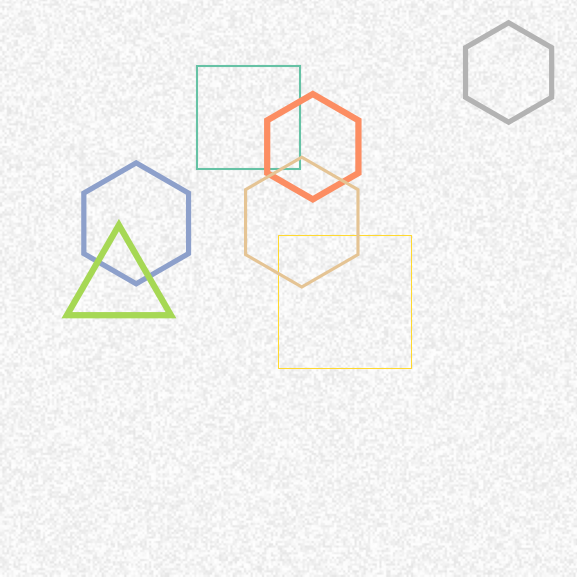[{"shape": "square", "thickness": 1, "radius": 0.45, "center": [0.43, 0.796]}, {"shape": "hexagon", "thickness": 3, "radius": 0.46, "center": [0.542, 0.745]}, {"shape": "hexagon", "thickness": 2.5, "radius": 0.52, "center": [0.236, 0.612]}, {"shape": "triangle", "thickness": 3, "radius": 0.52, "center": [0.206, 0.505]}, {"shape": "square", "thickness": 0.5, "radius": 0.58, "center": [0.596, 0.477]}, {"shape": "hexagon", "thickness": 1.5, "radius": 0.56, "center": [0.523, 0.615]}, {"shape": "hexagon", "thickness": 2.5, "radius": 0.43, "center": [0.881, 0.874]}]